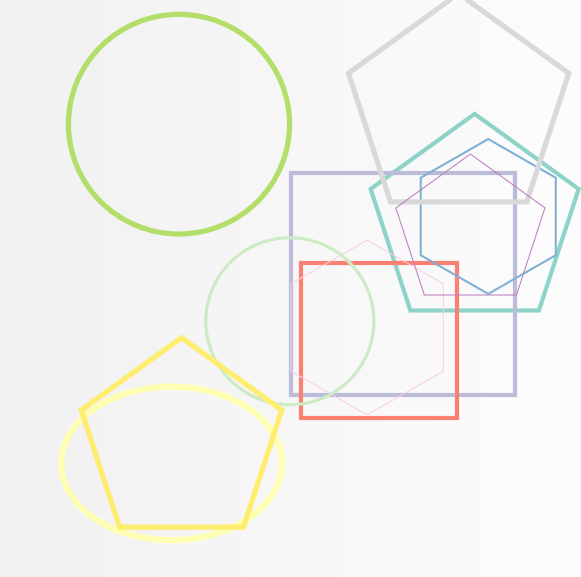[{"shape": "pentagon", "thickness": 2, "radius": 0.94, "center": [0.817, 0.614]}, {"shape": "oval", "thickness": 3, "radius": 0.95, "center": [0.295, 0.197]}, {"shape": "square", "thickness": 2, "radius": 0.96, "center": [0.694, 0.507]}, {"shape": "square", "thickness": 2, "radius": 0.67, "center": [0.652, 0.41]}, {"shape": "hexagon", "thickness": 1, "radius": 0.67, "center": [0.84, 0.624]}, {"shape": "circle", "thickness": 2.5, "radius": 0.95, "center": [0.308, 0.784]}, {"shape": "hexagon", "thickness": 0.5, "radius": 0.76, "center": [0.632, 0.432]}, {"shape": "pentagon", "thickness": 2.5, "radius": 1.0, "center": [0.789, 0.811]}, {"shape": "pentagon", "thickness": 0.5, "radius": 0.67, "center": [0.809, 0.597]}, {"shape": "circle", "thickness": 1.5, "radius": 0.72, "center": [0.499, 0.443]}, {"shape": "pentagon", "thickness": 2.5, "radius": 0.91, "center": [0.312, 0.233]}]